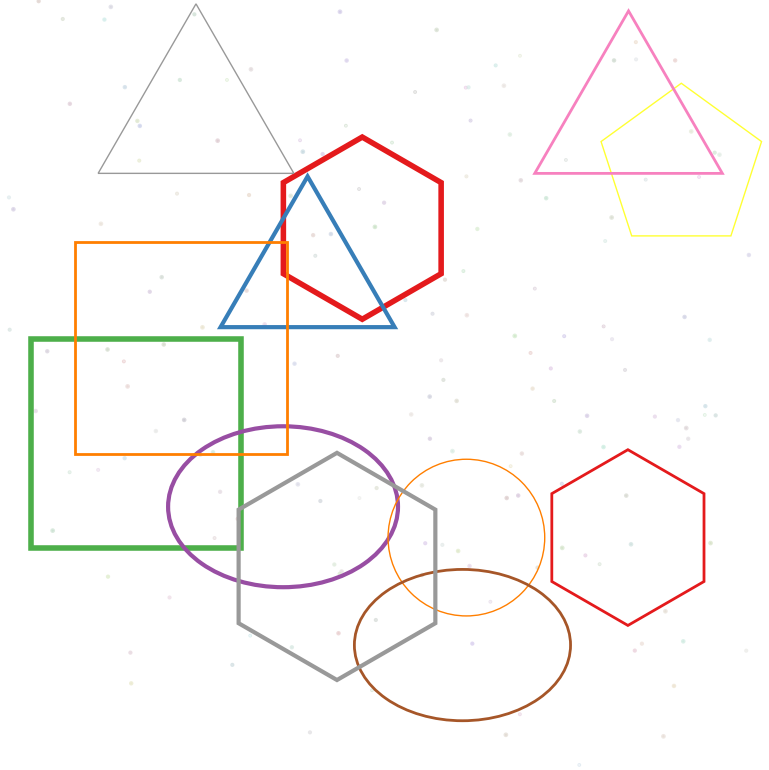[{"shape": "hexagon", "thickness": 2, "radius": 0.59, "center": [0.47, 0.704]}, {"shape": "hexagon", "thickness": 1, "radius": 0.57, "center": [0.815, 0.302]}, {"shape": "triangle", "thickness": 1.5, "radius": 0.65, "center": [0.399, 0.64]}, {"shape": "square", "thickness": 2, "radius": 0.68, "center": [0.176, 0.424]}, {"shape": "oval", "thickness": 1.5, "radius": 0.75, "center": [0.368, 0.342]}, {"shape": "square", "thickness": 1, "radius": 0.69, "center": [0.235, 0.548]}, {"shape": "circle", "thickness": 0.5, "radius": 0.51, "center": [0.606, 0.302]}, {"shape": "pentagon", "thickness": 0.5, "radius": 0.55, "center": [0.885, 0.782]}, {"shape": "oval", "thickness": 1, "radius": 0.7, "center": [0.601, 0.162]}, {"shape": "triangle", "thickness": 1, "radius": 0.7, "center": [0.816, 0.845]}, {"shape": "triangle", "thickness": 0.5, "radius": 0.73, "center": [0.255, 0.848]}, {"shape": "hexagon", "thickness": 1.5, "radius": 0.74, "center": [0.438, 0.264]}]